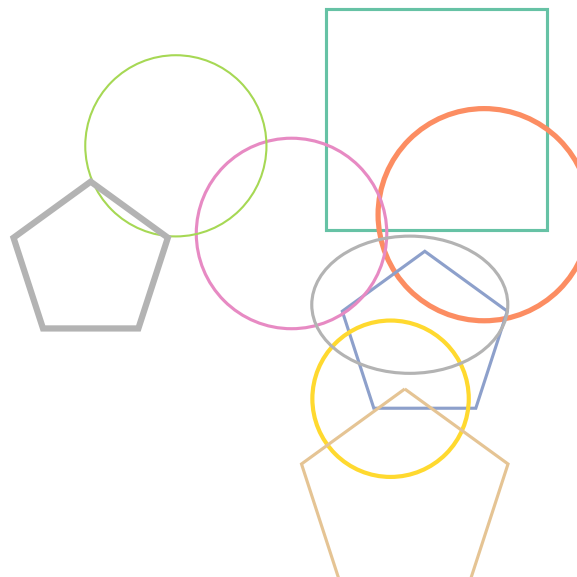[{"shape": "square", "thickness": 1.5, "radius": 0.95, "center": [0.756, 0.793]}, {"shape": "circle", "thickness": 2.5, "radius": 0.92, "center": [0.838, 0.627]}, {"shape": "pentagon", "thickness": 1.5, "radius": 0.75, "center": [0.736, 0.414]}, {"shape": "circle", "thickness": 1.5, "radius": 0.82, "center": [0.505, 0.595]}, {"shape": "circle", "thickness": 1, "radius": 0.78, "center": [0.305, 0.747]}, {"shape": "circle", "thickness": 2, "radius": 0.68, "center": [0.676, 0.309]}, {"shape": "pentagon", "thickness": 1.5, "radius": 0.94, "center": [0.701, 0.138]}, {"shape": "pentagon", "thickness": 3, "radius": 0.7, "center": [0.157, 0.544]}, {"shape": "oval", "thickness": 1.5, "radius": 0.85, "center": [0.71, 0.471]}]